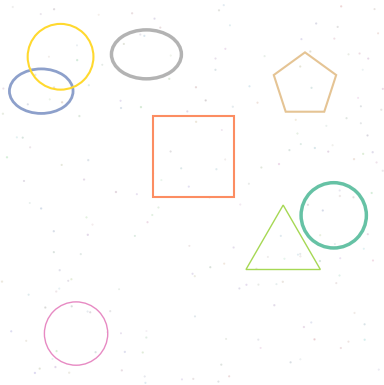[{"shape": "circle", "thickness": 2.5, "radius": 0.42, "center": [0.867, 0.441]}, {"shape": "square", "thickness": 1.5, "radius": 0.53, "center": [0.503, 0.593]}, {"shape": "oval", "thickness": 2, "radius": 0.41, "center": [0.107, 0.763]}, {"shape": "circle", "thickness": 1, "radius": 0.41, "center": [0.198, 0.134]}, {"shape": "triangle", "thickness": 1, "radius": 0.56, "center": [0.735, 0.356]}, {"shape": "circle", "thickness": 1.5, "radius": 0.43, "center": [0.157, 0.853]}, {"shape": "pentagon", "thickness": 1.5, "radius": 0.43, "center": [0.792, 0.779]}, {"shape": "oval", "thickness": 2.5, "radius": 0.45, "center": [0.38, 0.859]}]